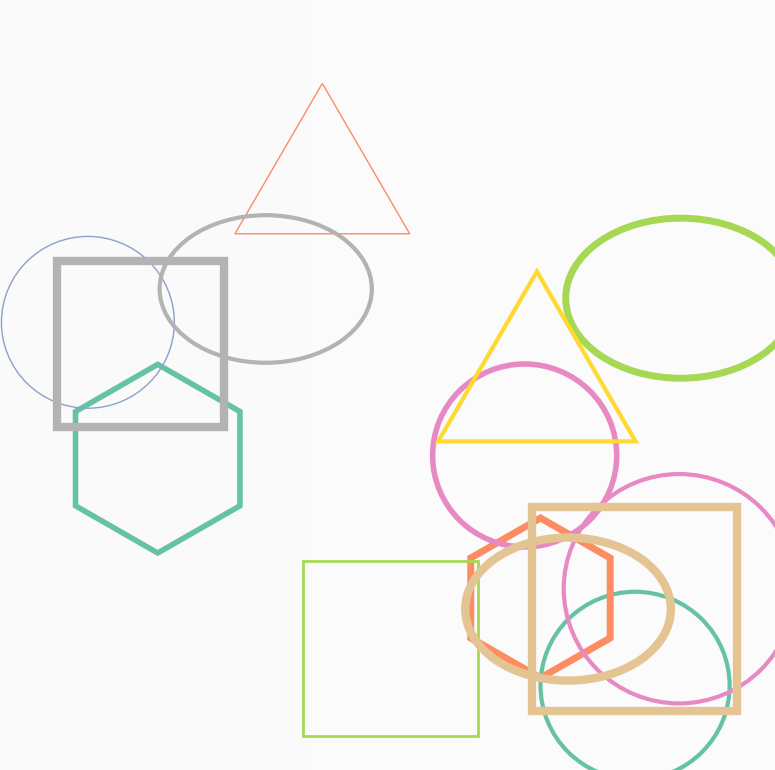[{"shape": "circle", "thickness": 1.5, "radius": 0.61, "center": [0.819, 0.109]}, {"shape": "hexagon", "thickness": 2, "radius": 0.61, "center": [0.204, 0.404]}, {"shape": "hexagon", "thickness": 2.5, "radius": 0.52, "center": [0.697, 0.223]}, {"shape": "triangle", "thickness": 0.5, "radius": 0.65, "center": [0.416, 0.762]}, {"shape": "circle", "thickness": 0.5, "radius": 0.56, "center": [0.113, 0.581]}, {"shape": "circle", "thickness": 1.5, "radius": 0.74, "center": [0.876, 0.235]}, {"shape": "circle", "thickness": 2, "radius": 0.59, "center": [0.677, 0.408]}, {"shape": "square", "thickness": 1, "radius": 0.57, "center": [0.504, 0.158]}, {"shape": "oval", "thickness": 2.5, "radius": 0.74, "center": [0.878, 0.613]}, {"shape": "triangle", "thickness": 1.5, "radius": 0.74, "center": [0.693, 0.5]}, {"shape": "oval", "thickness": 3, "radius": 0.66, "center": [0.733, 0.209]}, {"shape": "square", "thickness": 3, "radius": 0.66, "center": [0.818, 0.209]}, {"shape": "oval", "thickness": 1.5, "radius": 0.68, "center": [0.343, 0.625]}, {"shape": "square", "thickness": 3, "radius": 0.54, "center": [0.182, 0.553]}]